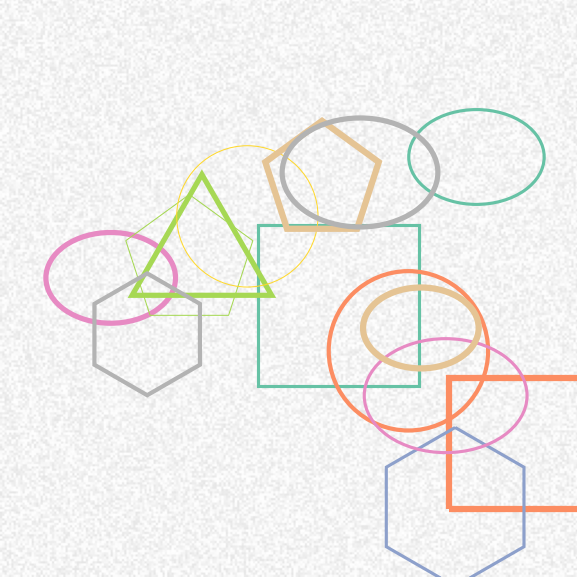[{"shape": "square", "thickness": 1.5, "radius": 0.7, "center": [0.586, 0.47]}, {"shape": "oval", "thickness": 1.5, "radius": 0.59, "center": [0.825, 0.727]}, {"shape": "square", "thickness": 3, "radius": 0.57, "center": [0.891, 0.231]}, {"shape": "circle", "thickness": 2, "radius": 0.69, "center": [0.707, 0.392]}, {"shape": "hexagon", "thickness": 1.5, "radius": 0.69, "center": [0.788, 0.121]}, {"shape": "oval", "thickness": 1.5, "radius": 0.7, "center": [0.772, 0.314]}, {"shape": "oval", "thickness": 2.5, "radius": 0.56, "center": [0.192, 0.518]}, {"shape": "pentagon", "thickness": 0.5, "radius": 0.58, "center": [0.328, 0.547]}, {"shape": "triangle", "thickness": 2.5, "radius": 0.7, "center": [0.35, 0.558]}, {"shape": "circle", "thickness": 0.5, "radius": 0.61, "center": [0.428, 0.624]}, {"shape": "oval", "thickness": 3, "radius": 0.5, "center": [0.729, 0.431]}, {"shape": "pentagon", "thickness": 3, "radius": 0.52, "center": [0.558, 0.687]}, {"shape": "hexagon", "thickness": 2, "radius": 0.53, "center": [0.255, 0.42]}, {"shape": "oval", "thickness": 2.5, "radius": 0.67, "center": [0.623, 0.7]}]